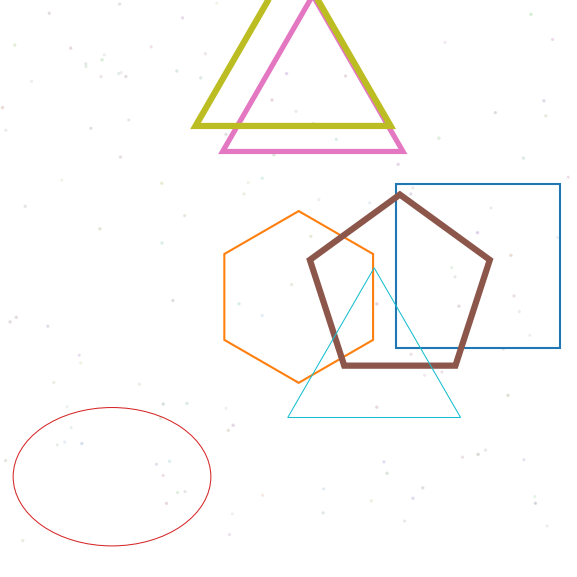[{"shape": "square", "thickness": 1, "radius": 0.71, "center": [0.828, 0.538]}, {"shape": "hexagon", "thickness": 1, "radius": 0.74, "center": [0.517, 0.485]}, {"shape": "oval", "thickness": 0.5, "radius": 0.86, "center": [0.194, 0.174]}, {"shape": "pentagon", "thickness": 3, "radius": 0.82, "center": [0.692, 0.498]}, {"shape": "triangle", "thickness": 2.5, "radius": 0.9, "center": [0.542, 0.827]}, {"shape": "triangle", "thickness": 3, "radius": 0.98, "center": [0.508, 0.879]}, {"shape": "triangle", "thickness": 0.5, "radius": 0.86, "center": [0.648, 0.363]}]